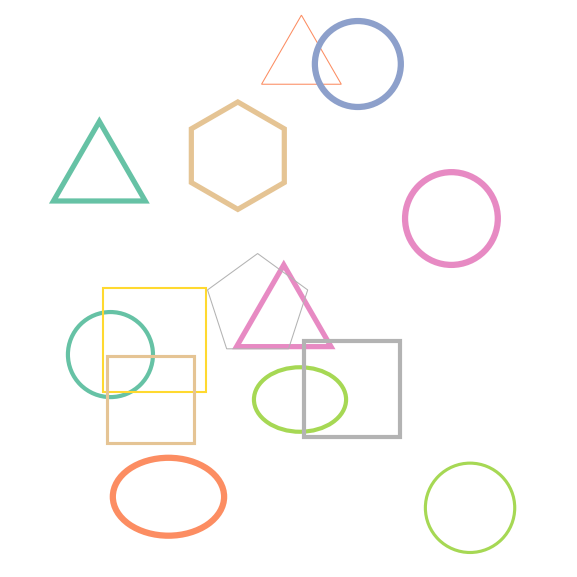[{"shape": "triangle", "thickness": 2.5, "radius": 0.46, "center": [0.172, 0.697]}, {"shape": "circle", "thickness": 2, "radius": 0.37, "center": [0.191, 0.385]}, {"shape": "triangle", "thickness": 0.5, "radius": 0.4, "center": [0.522, 0.893]}, {"shape": "oval", "thickness": 3, "radius": 0.48, "center": [0.292, 0.139]}, {"shape": "circle", "thickness": 3, "radius": 0.37, "center": [0.62, 0.888]}, {"shape": "triangle", "thickness": 2.5, "radius": 0.47, "center": [0.491, 0.446]}, {"shape": "circle", "thickness": 3, "radius": 0.4, "center": [0.782, 0.621]}, {"shape": "oval", "thickness": 2, "radius": 0.4, "center": [0.52, 0.307]}, {"shape": "circle", "thickness": 1.5, "radius": 0.39, "center": [0.814, 0.12]}, {"shape": "square", "thickness": 1, "radius": 0.45, "center": [0.267, 0.41]}, {"shape": "square", "thickness": 1.5, "radius": 0.38, "center": [0.26, 0.307]}, {"shape": "hexagon", "thickness": 2.5, "radius": 0.46, "center": [0.412, 0.73]}, {"shape": "pentagon", "thickness": 0.5, "radius": 0.46, "center": [0.446, 0.469]}, {"shape": "square", "thickness": 2, "radius": 0.41, "center": [0.61, 0.325]}]